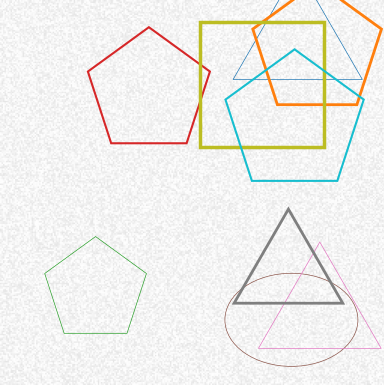[{"shape": "triangle", "thickness": 0.5, "radius": 0.97, "center": [0.773, 0.89]}, {"shape": "pentagon", "thickness": 2, "radius": 0.88, "center": [0.824, 0.87]}, {"shape": "pentagon", "thickness": 0.5, "radius": 0.69, "center": [0.248, 0.247]}, {"shape": "pentagon", "thickness": 1.5, "radius": 0.83, "center": [0.387, 0.763]}, {"shape": "oval", "thickness": 0.5, "radius": 0.86, "center": [0.757, 0.169]}, {"shape": "triangle", "thickness": 0.5, "radius": 0.92, "center": [0.831, 0.187]}, {"shape": "triangle", "thickness": 2, "radius": 0.81, "center": [0.749, 0.294]}, {"shape": "square", "thickness": 2.5, "radius": 0.81, "center": [0.681, 0.781]}, {"shape": "pentagon", "thickness": 1.5, "radius": 0.94, "center": [0.765, 0.683]}]